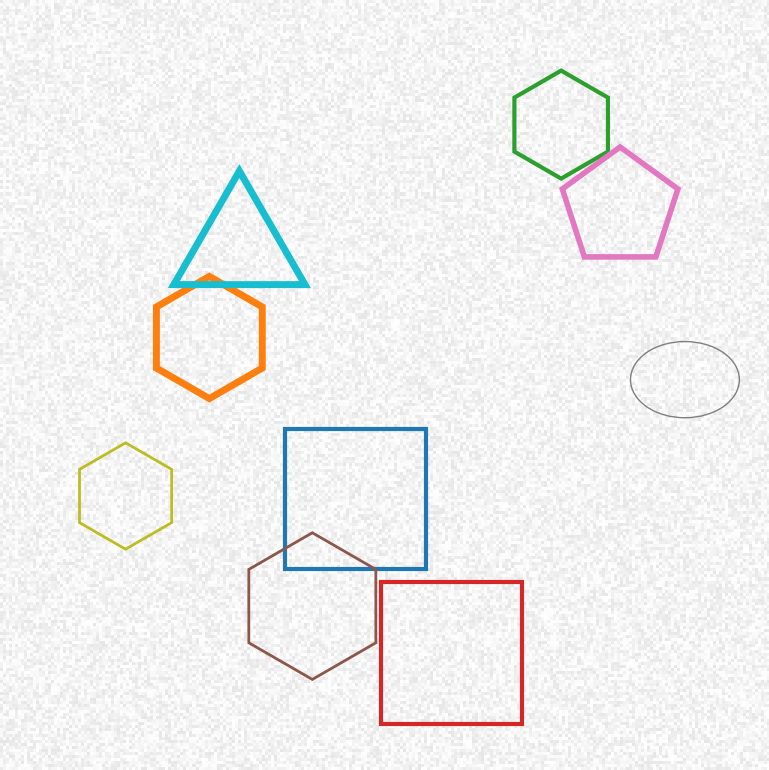[{"shape": "square", "thickness": 1.5, "radius": 0.46, "center": [0.462, 0.352]}, {"shape": "hexagon", "thickness": 2.5, "radius": 0.4, "center": [0.272, 0.562]}, {"shape": "hexagon", "thickness": 1.5, "radius": 0.35, "center": [0.729, 0.838]}, {"shape": "square", "thickness": 1.5, "radius": 0.46, "center": [0.586, 0.152]}, {"shape": "hexagon", "thickness": 1, "radius": 0.48, "center": [0.406, 0.213]}, {"shape": "pentagon", "thickness": 2, "radius": 0.39, "center": [0.805, 0.73]}, {"shape": "oval", "thickness": 0.5, "radius": 0.35, "center": [0.89, 0.507]}, {"shape": "hexagon", "thickness": 1, "radius": 0.35, "center": [0.163, 0.356]}, {"shape": "triangle", "thickness": 2.5, "radius": 0.49, "center": [0.311, 0.68]}]